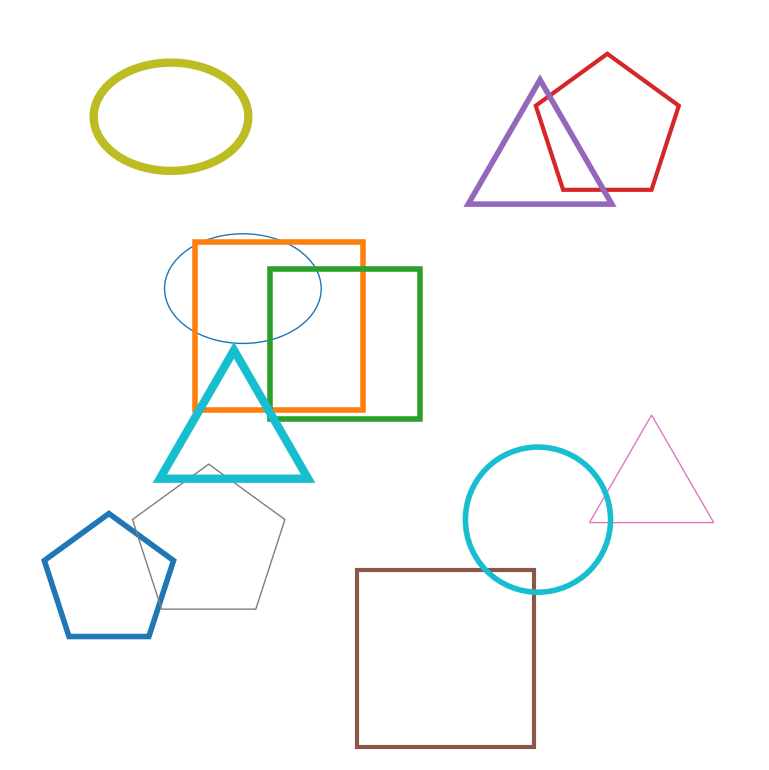[{"shape": "pentagon", "thickness": 2, "radius": 0.44, "center": [0.141, 0.245]}, {"shape": "oval", "thickness": 0.5, "radius": 0.51, "center": [0.315, 0.625]}, {"shape": "square", "thickness": 2, "radius": 0.55, "center": [0.362, 0.577]}, {"shape": "square", "thickness": 2, "radius": 0.49, "center": [0.448, 0.553]}, {"shape": "pentagon", "thickness": 1.5, "radius": 0.49, "center": [0.789, 0.832]}, {"shape": "triangle", "thickness": 2, "radius": 0.54, "center": [0.701, 0.789]}, {"shape": "square", "thickness": 1.5, "radius": 0.57, "center": [0.578, 0.144]}, {"shape": "triangle", "thickness": 0.5, "radius": 0.47, "center": [0.846, 0.368]}, {"shape": "pentagon", "thickness": 0.5, "radius": 0.52, "center": [0.271, 0.293]}, {"shape": "oval", "thickness": 3, "radius": 0.5, "center": [0.222, 0.848]}, {"shape": "triangle", "thickness": 3, "radius": 0.56, "center": [0.304, 0.434]}, {"shape": "circle", "thickness": 2, "radius": 0.47, "center": [0.699, 0.325]}]